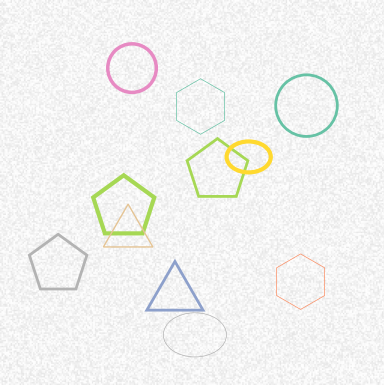[{"shape": "circle", "thickness": 2, "radius": 0.4, "center": [0.796, 0.726]}, {"shape": "hexagon", "thickness": 0.5, "radius": 0.36, "center": [0.521, 0.723]}, {"shape": "hexagon", "thickness": 0.5, "radius": 0.36, "center": [0.781, 0.268]}, {"shape": "triangle", "thickness": 2, "radius": 0.42, "center": [0.454, 0.237]}, {"shape": "circle", "thickness": 2.5, "radius": 0.32, "center": [0.343, 0.823]}, {"shape": "pentagon", "thickness": 2, "radius": 0.41, "center": [0.565, 0.557]}, {"shape": "pentagon", "thickness": 3, "radius": 0.42, "center": [0.321, 0.461]}, {"shape": "oval", "thickness": 3, "radius": 0.29, "center": [0.646, 0.592]}, {"shape": "triangle", "thickness": 1, "radius": 0.37, "center": [0.333, 0.396]}, {"shape": "oval", "thickness": 0.5, "radius": 0.41, "center": [0.506, 0.13]}, {"shape": "pentagon", "thickness": 2, "radius": 0.39, "center": [0.151, 0.313]}]